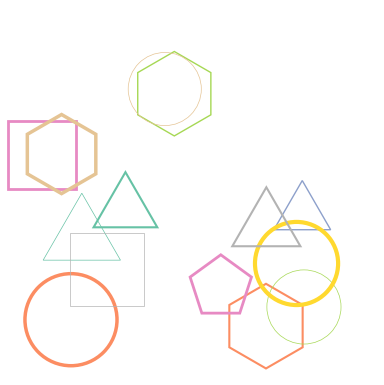[{"shape": "triangle", "thickness": 1.5, "radius": 0.48, "center": [0.326, 0.457]}, {"shape": "triangle", "thickness": 0.5, "radius": 0.58, "center": [0.212, 0.382]}, {"shape": "circle", "thickness": 2.5, "radius": 0.6, "center": [0.184, 0.17]}, {"shape": "hexagon", "thickness": 1.5, "radius": 0.55, "center": [0.691, 0.153]}, {"shape": "triangle", "thickness": 1, "radius": 0.43, "center": [0.785, 0.446]}, {"shape": "square", "thickness": 2, "radius": 0.44, "center": [0.109, 0.597]}, {"shape": "pentagon", "thickness": 2, "radius": 0.42, "center": [0.573, 0.254]}, {"shape": "circle", "thickness": 0.5, "radius": 0.48, "center": [0.789, 0.203]}, {"shape": "hexagon", "thickness": 1, "radius": 0.55, "center": [0.453, 0.757]}, {"shape": "circle", "thickness": 3, "radius": 0.54, "center": [0.77, 0.316]}, {"shape": "hexagon", "thickness": 2.5, "radius": 0.51, "center": [0.16, 0.6]}, {"shape": "circle", "thickness": 0.5, "radius": 0.47, "center": [0.428, 0.769]}, {"shape": "triangle", "thickness": 1.5, "radius": 0.51, "center": [0.692, 0.411]}, {"shape": "square", "thickness": 0.5, "radius": 0.48, "center": [0.278, 0.3]}]